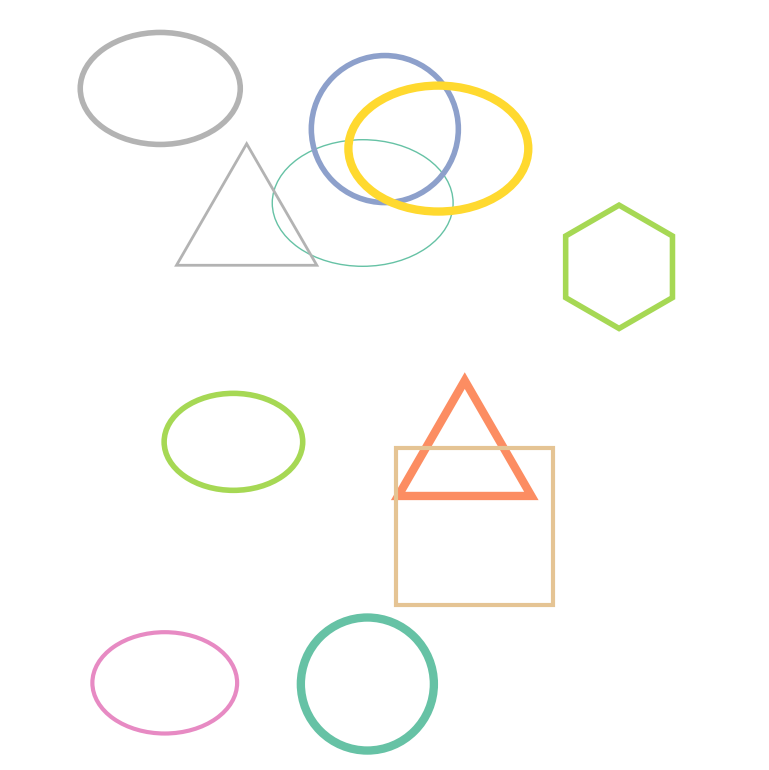[{"shape": "circle", "thickness": 3, "radius": 0.43, "center": [0.477, 0.112]}, {"shape": "oval", "thickness": 0.5, "radius": 0.59, "center": [0.471, 0.736]}, {"shape": "triangle", "thickness": 3, "radius": 0.5, "center": [0.604, 0.406]}, {"shape": "circle", "thickness": 2, "radius": 0.48, "center": [0.5, 0.832]}, {"shape": "oval", "thickness": 1.5, "radius": 0.47, "center": [0.214, 0.113]}, {"shape": "oval", "thickness": 2, "radius": 0.45, "center": [0.303, 0.426]}, {"shape": "hexagon", "thickness": 2, "radius": 0.4, "center": [0.804, 0.653]}, {"shape": "oval", "thickness": 3, "radius": 0.58, "center": [0.569, 0.807]}, {"shape": "square", "thickness": 1.5, "radius": 0.51, "center": [0.616, 0.316]}, {"shape": "triangle", "thickness": 1, "radius": 0.53, "center": [0.32, 0.708]}, {"shape": "oval", "thickness": 2, "radius": 0.52, "center": [0.208, 0.885]}]